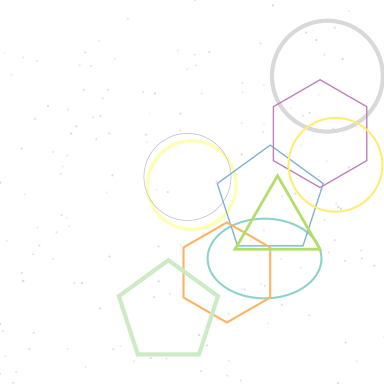[{"shape": "oval", "thickness": 1.5, "radius": 0.74, "center": [0.687, 0.329]}, {"shape": "circle", "thickness": 2.5, "radius": 0.58, "center": [0.498, 0.519]}, {"shape": "circle", "thickness": 0.5, "radius": 0.57, "center": [0.487, 0.541]}, {"shape": "pentagon", "thickness": 1, "radius": 0.72, "center": [0.702, 0.478]}, {"shape": "hexagon", "thickness": 1.5, "radius": 0.65, "center": [0.589, 0.292]}, {"shape": "triangle", "thickness": 2, "radius": 0.64, "center": [0.721, 0.416]}, {"shape": "circle", "thickness": 3, "radius": 0.72, "center": [0.85, 0.802]}, {"shape": "hexagon", "thickness": 1, "radius": 0.7, "center": [0.831, 0.653]}, {"shape": "pentagon", "thickness": 3, "radius": 0.68, "center": [0.437, 0.189]}, {"shape": "circle", "thickness": 1.5, "radius": 0.61, "center": [0.871, 0.572]}]